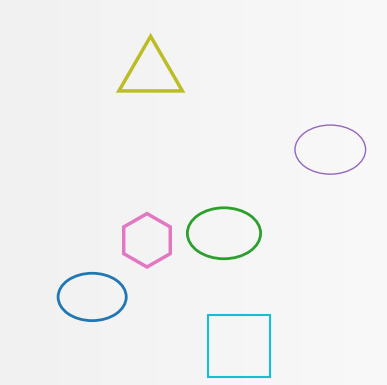[{"shape": "oval", "thickness": 2, "radius": 0.44, "center": [0.238, 0.229]}, {"shape": "oval", "thickness": 2, "radius": 0.47, "center": [0.578, 0.394]}, {"shape": "oval", "thickness": 1, "radius": 0.46, "center": [0.852, 0.611]}, {"shape": "hexagon", "thickness": 2.5, "radius": 0.35, "center": [0.379, 0.376]}, {"shape": "triangle", "thickness": 2.5, "radius": 0.47, "center": [0.389, 0.811]}, {"shape": "square", "thickness": 1.5, "radius": 0.4, "center": [0.616, 0.101]}]